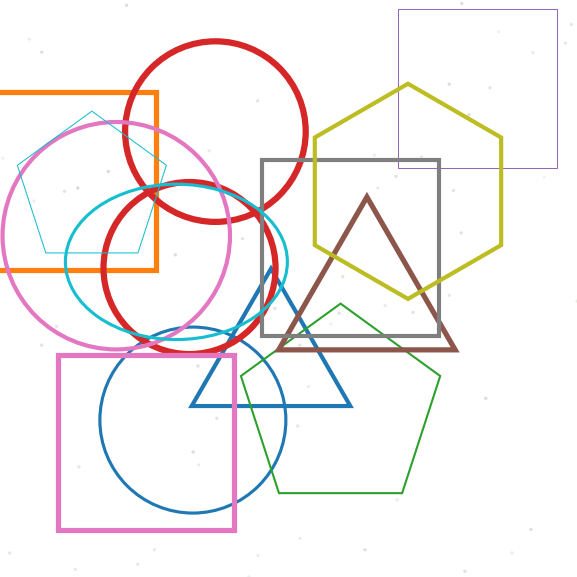[{"shape": "triangle", "thickness": 2, "radius": 0.79, "center": [0.469, 0.375]}, {"shape": "circle", "thickness": 1.5, "radius": 0.81, "center": [0.334, 0.272]}, {"shape": "square", "thickness": 2.5, "radius": 0.77, "center": [0.115, 0.686]}, {"shape": "pentagon", "thickness": 1, "radius": 0.91, "center": [0.59, 0.292]}, {"shape": "circle", "thickness": 3, "radius": 0.74, "center": [0.328, 0.535]}, {"shape": "circle", "thickness": 3, "radius": 0.78, "center": [0.373, 0.771]}, {"shape": "square", "thickness": 0.5, "radius": 0.69, "center": [0.827, 0.845]}, {"shape": "triangle", "thickness": 2.5, "radius": 0.88, "center": [0.635, 0.482]}, {"shape": "circle", "thickness": 2, "radius": 0.98, "center": [0.201, 0.591]}, {"shape": "square", "thickness": 2.5, "radius": 0.76, "center": [0.253, 0.233]}, {"shape": "square", "thickness": 2, "radius": 0.76, "center": [0.607, 0.57]}, {"shape": "hexagon", "thickness": 2, "radius": 0.93, "center": [0.706, 0.668]}, {"shape": "pentagon", "thickness": 0.5, "radius": 0.68, "center": [0.159, 0.671]}, {"shape": "oval", "thickness": 1.5, "radius": 0.96, "center": [0.305, 0.546]}]